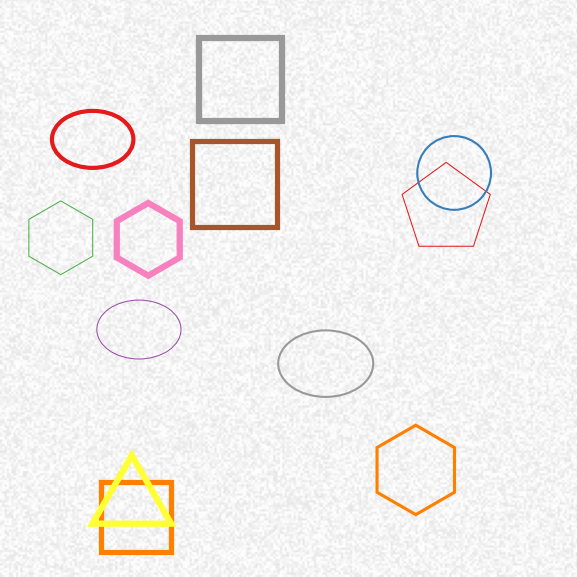[{"shape": "oval", "thickness": 2, "radius": 0.35, "center": [0.16, 0.758]}, {"shape": "pentagon", "thickness": 0.5, "radius": 0.4, "center": [0.773, 0.638]}, {"shape": "circle", "thickness": 1, "radius": 0.32, "center": [0.786, 0.7]}, {"shape": "hexagon", "thickness": 0.5, "radius": 0.32, "center": [0.105, 0.587]}, {"shape": "oval", "thickness": 0.5, "radius": 0.36, "center": [0.241, 0.428]}, {"shape": "hexagon", "thickness": 1.5, "radius": 0.39, "center": [0.72, 0.185]}, {"shape": "square", "thickness": 2.5, "radius": 0.3, "center": [0.235, 0.104]}, {"shape": "triangle", "thickness": 3, "radius": 0.39, "center": [0.228, 0.132]}, {"shape": "square", "thickness": 2.5, "radius": 0.37, "center": [0.406, 0.68]}, {"shape": "hexagon", "thickness": 3, "radius": 0.31, "center": [0.257, 0.585]}, {"shape": "oval", "thickness": 1, "radius": 0.41, "center": [0.564, 0.369]}, {"shape": "square", "thickness": 3, "radius": 0.36, "center": [0.417, 0.862]}]